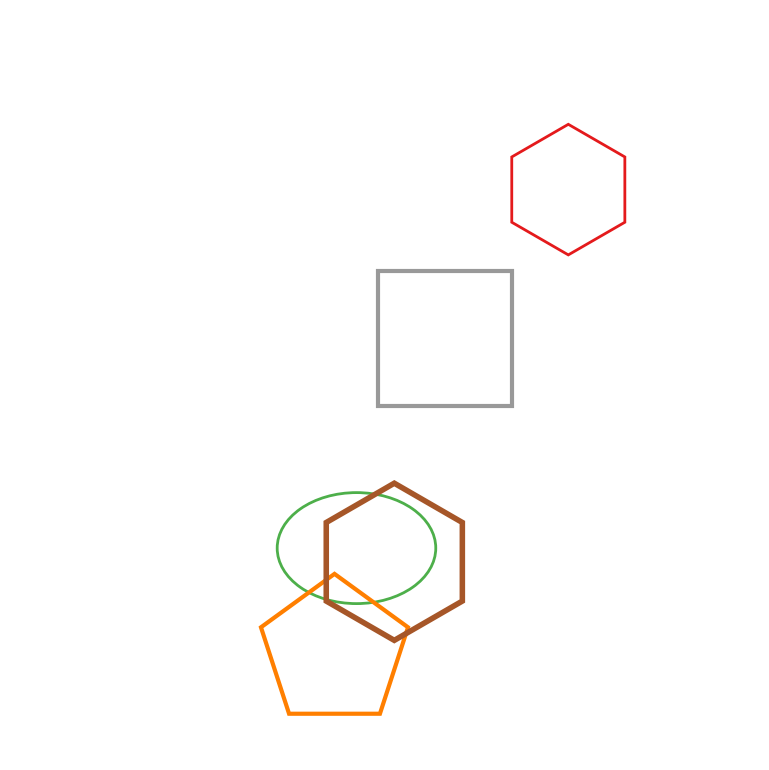[{"shape": "hexagon", "thickness": 1, "radius": 0.42, "center": [0.738, 0.754]}, {"shape": "oval", "thickness": 1, "radius": 0.51, "center": [0.463, 0.288]}, {"shape": "pentagon", "thickness": 1.5, "radius": 0.5, "center": [0.434, 0.154]}, {"shape": "hexagon", "thickness": 2, "radius": 0.51, "center": [0.512, 0.27]}, {"shape": "square", "thickness": 1.5, "radius": 0.44, "center": [0.578, 0.561]}]